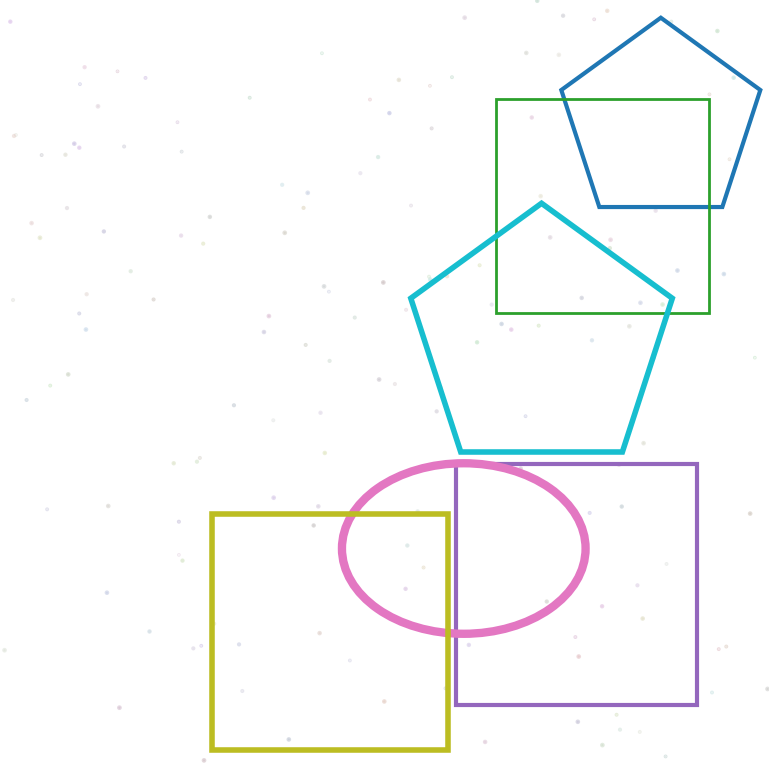[{"shape": "pentagon", "thickness": 1.5, "radius": 0.68, "center": [0.858, 0.841]}, {"shape": "square", "thickness": 1, "radius": 0.69, "center": [0.782, 0.733]}, {"shape": "square", "thickness": 1.5, "radius": 0.78, "center": [0.749, 0.241]}, {"shape": "oval", "thickness": 3, "radius": 0.79, "center": [0.602, 0.288]}, {"shape": "square", "thickness": 2, "radius": 0.77, "center": [0.429, 0.179]}, {"shape": "pentagon", "thickness": 2, "radius": 0.89, "center": [0.703, 0.557]}]